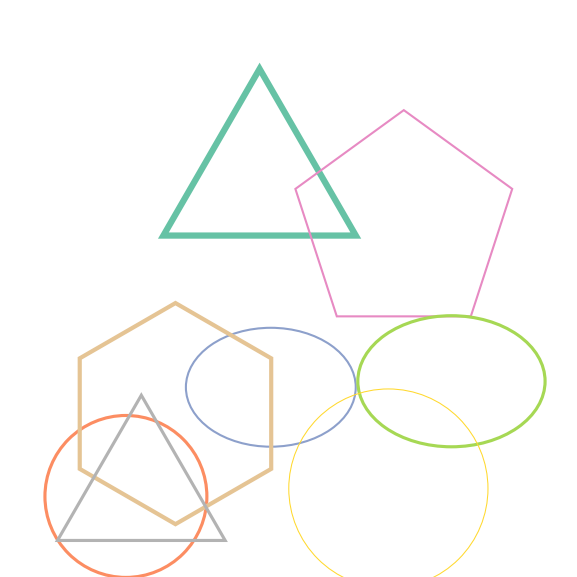[{"shape": "triangle", "thickness": 3, "radius": 0.96, "center": [0.45, 0.687]}, {"shape": "circle", "thickness": 1.5, "radius": 0.7, "center": [0.218, 0.139]}, {"shape": "oval", "thickness": 1, "radius": 0.74, "center": [0.469, 0.329]}, {"shape": "pentagon", "thickness": 1, "radius": 0.99, "center": [0.699, 0.611]}, {"shape": "oval", "thickness": 1.5, "radius": 0.81, "center": [0.782, 0.339]}, {"shape": "circle", "thickness": 0.5, "radius": 0.86, "center": [0.673, 0.153]}, {"shape": "hexagon", "thickness": 2, "radius": 0.96, "center": [0.304, 0.283]}, {"shape": "triangle", "thickness": 1.5, "radius": 0.84, "center": [0.245, 0.147]}]